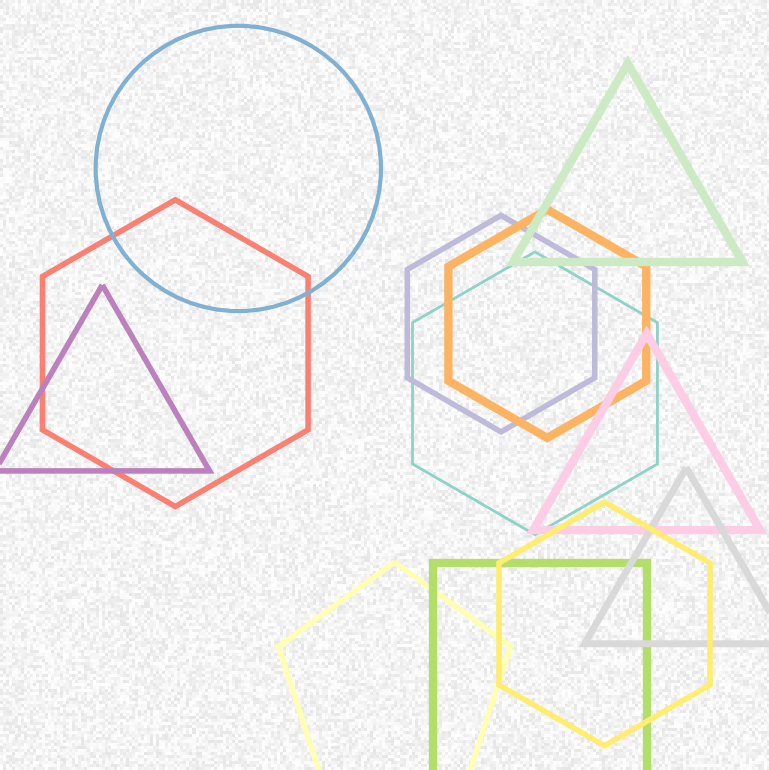[{"shape": "hexagon", "thickness": 1, "radius": 0.92, "center": [0.695, 0.489]}, {"shape": "pentagon", "thickness": 2, "radius": 0.79, "center": [0.512, 0.112]}, {"shape": "hexagon", "thickness": 2, "radius": 0.7, "center": [0.651, 0.58]}, {"shape": "hexagon", "thickness": 2, "radius": 1.0, "center": [0.228, 0.541]}, {"shape": "circle", "thickness": 1.5, "radius": 0.93, "center": [0.309, 0.781]}, {"shape": "hexagon", "thickness": 3, "radius": 0.74, "center": [0.711, 0.58]}, {"shape": "square", "thickness": 3, "radius": 0.69, "center": [0.702, 0.13]}, {"shape": "triangle", "thickness": 3, "radius": 0.85, "center": [0.84, 0.397]}, {"shape": "triangle", "thickness": 2.5, "radius": 0.76, "center": [0.891, 0.24]}, {"shape": "triangle", "thickness": 2, "radius": 0.8, "center": [0.133, 0.469]}, {"shape": "triangle", "thickness": 3, "radius": 0.86, "center": [0.815, 0.746]}, {"shape": "hexagon", "thickness": 2, "radius": 0.79, "center": [0.785, 0.19]}]